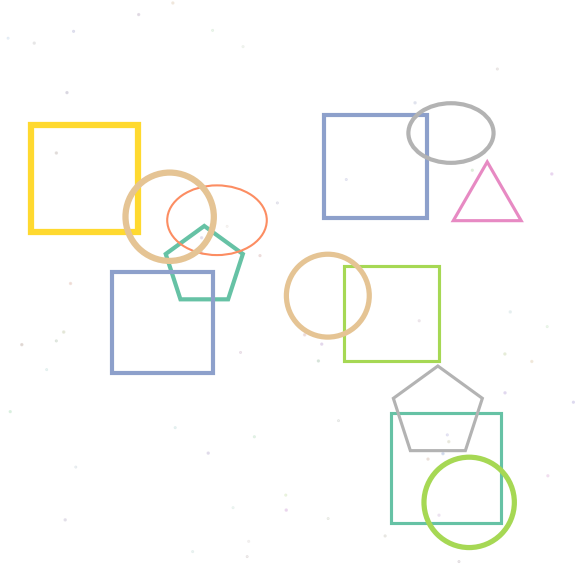[{"shape": "pentagon", "thickness": 2, "radius": 0.35, "center": [0.354, 0.538]}, {"shape": "square", "thickness": 1.5, "radius": 0.48, "center": [0.772, 0.189]}, {"shape": "oval", "thickness": 1, "radius": 0.43, "center": [0.376, 0.618]}, {"shape": "square", "thickness": 2, "radius": 0.45, "center": [0.65, 0.711]}, {"shape": "square", "thickness": 2, "radius": 0.44, "center": [0.281, 0.441]}, {"shape": "triangle", "thickness": 1.5, "radius": 0.34, "center": [0.844, 0.651]}, {"shape": "square", "thickness": 1.5, "radius": 0.41, "center": [0.678, 0.456]}, {"shape": "circle", "thickness": 2.5, "radius": 0.39, "center": [0.812, 0.129]}, {"shape": "square", "thickness": 3, "radius": 0.46, "center": [0.147, 0.69]}, {"shape": "circle", "thickness": 2.5, "radius": 0.36, "center": [0.568, 0.487]}, {"shape": "circle", "thickness": 3, "radius": 0.38, "center": [0.294, 0.624]}, {"shape": "pentagon", "thickness": 1.5, "radius": 0.41, "center": [0.758, 0.284]}, {"shape": "oval", "thickness": 2, "radius": 0.37, "center": [0.781, 0.769]}]